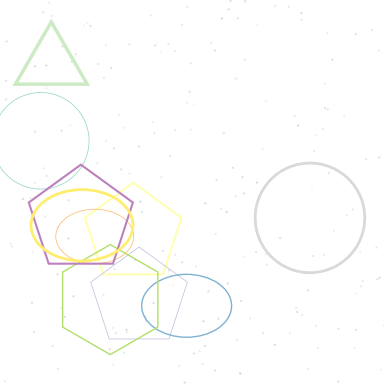[{"shape": "circle", "thickness": 0.5, "radius": 0.63, "center": [0.106, 0.634]}, {"shape": "pentagon", "thickness": 1.5, "radius": 0.66, "center": [0.346, 0.394]}, {"shape": "pentagon", "thickness": 0.5, "radius": 0.66, "center": [0.361, 0.226]}, {"shape": "oval", "thickness": 1, "radius": 0.58, "center": [0.485, 0.206]}, {"shape": "oval", "thickness": 0.5, "radius": 0.51, "center": [0.246, 0.386]}, {"shape": "hexagon", "thickness": 1, "radius": 0.71, "center": [0.286, 0.222]}, {"shape": "circle", "thickness": 2, "radius": 0.71, "center": [0.805, 0.434]}, {"shape": "pentagon", "thickness": 1.5, "radius": 0.71, "center": [0.21, 0.43]}, {"shape": "triangle", "thickness": 2.5, "radius": 0.54, "center": [0.133, 0.835]}, {"shape": "oval", "thickness": 2, "radius": 0.66, "center": [0.213, 0.415]}]